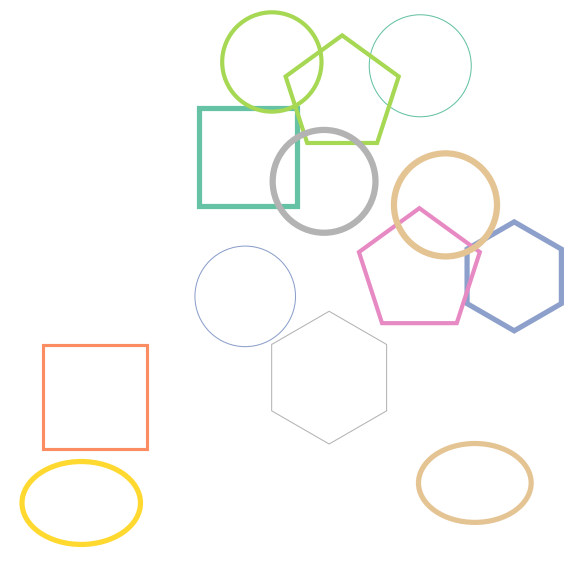[{"shape": "circle", "thickness": 0.5, "radius": 0.44, "center": [0.728, 0.885]}, {"shape": "square", "thickness": 2.5, "radius": 0.42, "center": [0.43, 0.727]}, {"shape": "square", "thickness": 1.5, "radius": 0.45, "center": [0.164, 0.311]}, {"shape": "hexagon", "thickness": 2.5, "radius": 0.47, "center": [0.89, 0.521]}, {"shape": "circle", "thickness": 0.5, "radius": 0.44, "center": [0.425, 0.486]}, {"shape": "pentagon", "thickness": 2, "radius": 0.55, "center": [0.726, 0.529]}, {"shape": "pentagon", "thickness": 2, "radius": 0.51, "center": [0.592, 0.835]}, {"shape": "circle", "thickness": 2, "radius": 0.43, "center": [0.471, 0.892]}, {"shape": "oval", "thickness": 2.5, "radius": 0.51, "center": [0.141, 0.128]}, {"shape": "oval", "thickness": 2.5, "radius": 0.49, "center": [0.822, 0.163]}, {"shape": "circle", "thickness": 3, "radius": 0.45, "center": [0.771, 0.644]}, {"shape": "circle", "thickness": 3, "radius": 0.45, "center": [0.561, 0.685]}, {"shape": "hexagon", "thickness": 0.5, "radius": 0.57, "center": [0.57, 0.345]}]